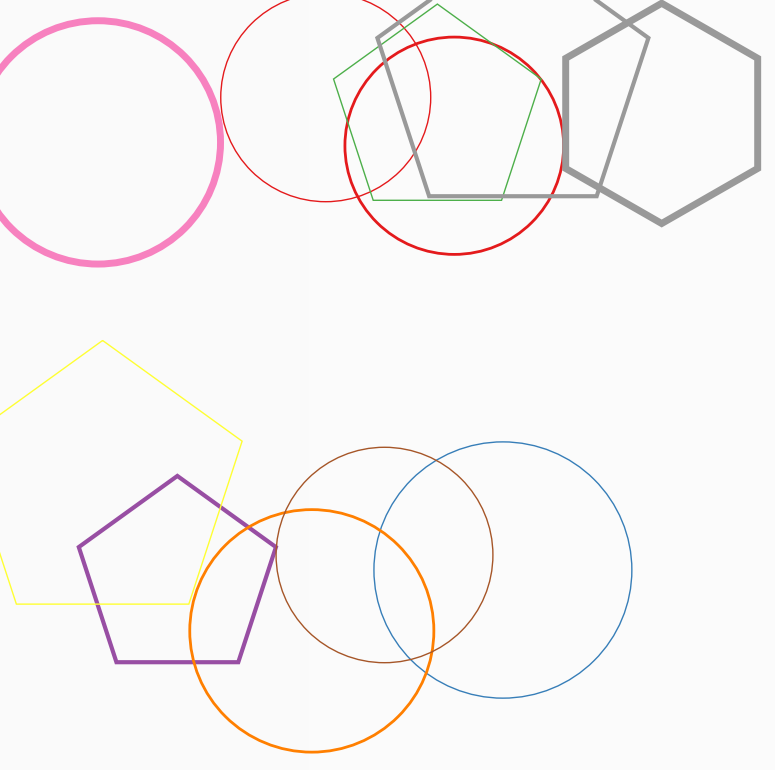[{"shape": "circle", "thickness": 0.5, "radius": 0.68, "center": [0.42, 0.874]}, {"shape": "circle", "thickness": 1, "radius": 0.71, "center": [0.586, 0.811]}, {"shape": "circle", "thickness": 0.5, "radius": 0.83, "center": [0.649, 0.26]}, {"shape": "pentagon", "thickness": 0.5, "radius": 0.7, "center": [0.564, 0.854]}, {"shape": "pentagon", "thickness": 1.5, "radius": 0.67, "center": [0.229, 0.248]}, {"shape": "circle", "thickness": 1, "radius": 0.79, "center": [0.402, 0.181]}, {"shape": "pentagon", "thickness": 0.5, "radius": 0.95, "center": [0.132, 0.369]}, {"shape": "circle", "thickness": 0.5, "radius": 0.7, "center": [0.496, 0.279]}, {"shape": "circle", "thickness": 2.5, "radius": 0.79, "center": [0.127, 0.815]}, {"shape": "hexagon", "thickness": 2.5, "radius": 0.72, "center": [0.854, 0.853]}, {"shape": "pentagon", "thickness": 1.5, "radius": 0.92, "center": [0.662, 0.894]}]